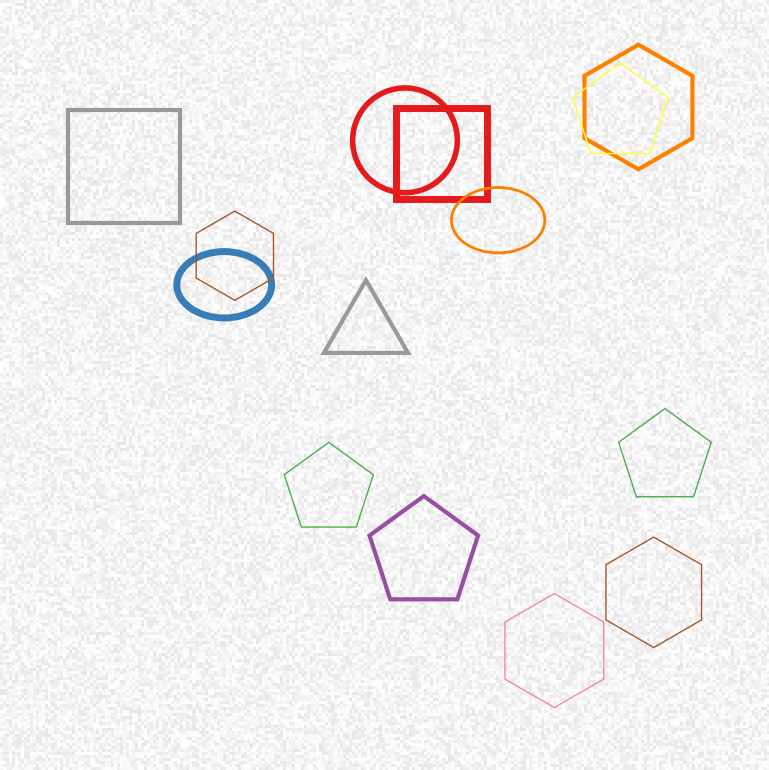[{"shape": "circle", "thickness": 2, "radius": 0.34, "center": [0.526, 0.818]}, {"shape": "square", "thickness": 2.5, "radius": 0.3, "center": [0.574, 0.8]}, {"shape": "oval", "thickness": 2.5, "radius": 0.31, "center": [0.291, 0.63]}, {"shape": "pentagon", "thickness": 0.5, "radius": 0.32, "center": [0.864, 0.406]}, {"shape": "pentagon", "thickness": 0.5, "radius": 0.3, "center": [0.427, 0.365]}, {"shape": "pentagon", "thickness": 1.5, "radius": 0.37, "center": [0.55, 0.282]}, {"shape": "hexagon", "thickness": 1.5, "radius": 0.4, "center": [0.829, 0.861]}, {"shape": "oval", "thickness": 1, "radius": 0.3, "center": [0.647, 0.714]}, {"shape": "pentagon", "thickness": 0.5, "radius": 0.33, "center": [0.806, 0.853]}, {"shape": "hexagon", "thickness": 0.5, "radius": 0.36, "center": [0.849, 0.231]}, {"shape": "hexagon", "thickness": 0.5, "radius": 0.29, "center": [0.305, 0.668]}, {"shape": "hexagon", "thickness": 0.5, "radius": 0.37, "center": [0.72, 0.155]}, {"shape": "triangle", "thickness": 1.5, "radius": 0.32, "center": [0.475, 0.573]}, {"shape": "square", "thickness": 1.5, "radius": 0.37, "center": [0.161, 0.784]}]